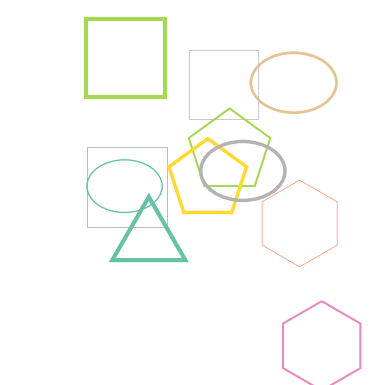[{"shape": "oval", "thickness": 1, "radius": 0.49, "center": [0.323, 0.516]}, {"shape": "triangle", "thickness": 3, "radius": 0.55, "center": [0.387, 0.379]}, {"shape": "hexagon", "thickness": 0.5, "radius": 0.56, "center": [0.778, 0.419]}, {"shape": "square", "thickness": 0.5, "radius": 0.52, "center": [0.33, 0.514]}, {"shape": "hexagon", "thickness": 1.5, "radius": 0.58, "center": [0.836, 0.102]}, {"shape": "square", "thickness": 3, "radius": 0.51, "center": [0.326, 0.849]}, {"shape": "pentagon", "thickness": 1.5, "radius": 0.56, "center": [0.596, 0.607]}, {"shape": "pentagon", "thickness": 2.5, "radius": 0.53, "center": [0.54, 0.534]}, {"shape": "oval", "thickness": 2, "radius": 0.56, "center": [0.763, 0.785]}, {"shape": "square", "thickness": 0.5, "radius": 0.45, "center": [0.581, 0.781]}, {"shape": "oval", "thickness": 2.5, "radius": 0.55, "center": [0.631, 0.556]}]